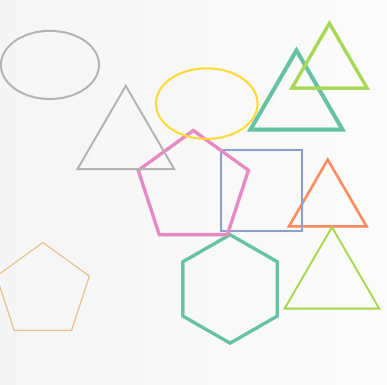[{"shape": "triangle", "thickness": 3, "radius": 0.69, "center": [0.765, 0.732]}, {"shape": "hexagon", "thickness": 2.5, "radius": 0.7, "center": [0.594, 0.25]}, {"shape": "triangle", "thickness": 2, "radius": 0.58, "center": [0.846, 0.47]}, {"shape": "square", "thickness": 1.5, "radius": 0.53, "center": [0.675, 0.506]}, {"shape": "pentagon", "thickness": 2.5, "radius": 0.75, "center": [0.499, 0.511]}, {"shape": "triangle", "thickness": 1.5, "radius": 0.71, "center": [0.857, 0.269]}, {"shape": "triangle", "thickness": 2.5, "radius": 0.56, "center": [0.85, 0.827]}, {"shape": "oval", "thickness": 1.5, "radius": 0.66, "center": [0.534, 0.731]}, {"shape": "pentagon", "thickness": 1, "radius": 0.63, "center": [0.111, 0.244]}, {"shape": "triangle", "thickness": 1.5, "radius": 0.72, "center": [0.325, 0.633]}, {"shape": "oval", "thickness": 1.5, "radius": 0.63, "center": [0.129, 0.831]}]